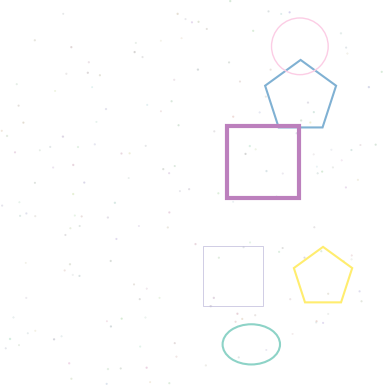[{"shape": "oval", "thickness": 1.5, "radius": 0.37, "center": [0.653, 0.106]}, {"shape": "square", "thickness": 0.5, "radius": 0.39, "center": [0.606, 0.282]}, {"shape": "pentagon", "thickness": 1.5, "radius": 0.48, "center": [0.781, 0.747]}, {"shape": "circle", "thickness": 1, "radius": 0.37, "center": [0.779, 0.88]}, {"shape": "square", "thickness": 3, "radius": 0.46, "center": [0.683, 0.579]}, {"shape": "pentagon", "thickness": 1.5, "radius": 0.4, "center": [0.839, 0.279]}]